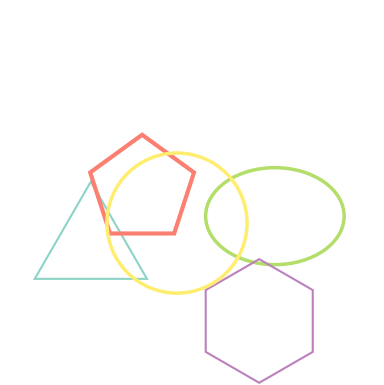[{"shape": "triangle", "thickness": 1.5, "radius": 0.84, "center": [0.236, 0.36]}, {"shape": "pentagon", "thickness": 3, "radius": 0.71, "center": [0.369, 0.508]}, {"shape": "oval", "thickness": 2.5, "radius": 0.9, "center": [0.714, 0.439]}, {"shape": "hexagon", "thickness": 1.5, "radius": 0.8, "center": [0.673, 0.166]}, {"shape": "circle", "thickness": 2.5, "radius": 0.91, "center": [0.46, 0.421]}]